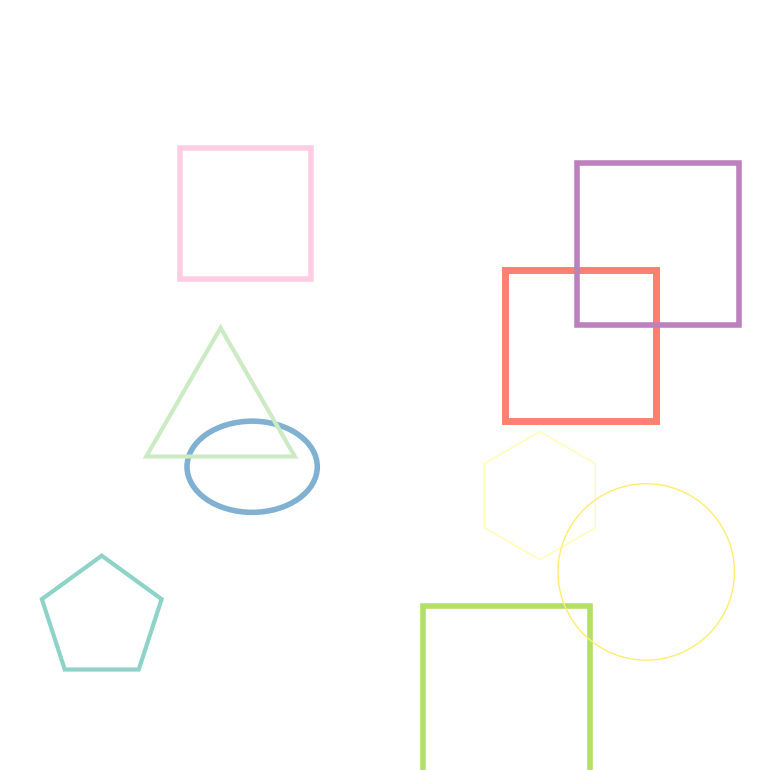[{"shape": "pentagon", "thickness": 1.5, "radius": 0.41, "center": [0.132, 0.197]}, {"shape": "hexagon", "thickness": 0.5, "radius": 0.42, "center": [0.701, 0.356]}, {"shape": "square", "thickness": 2.5, "radius": 0.49, "center": [0.754, 0.551]}, {"shape": "oval", "thickness": 2, "radius": 0.42, "center": [0.327, 0.394]}, {"shape": "square", "thickness": 2, "radius": 0.54, "center": [0.657, 0.104]}, {"shape": "square", "thickness": 2, "radius": 0.42, "center": [0.319, 0.723]}, {"shape": "square", "thickness": 2, "radius": 0.53, "center": [0.855, 0.683]}, {"shape": "triangle", "thickness": 1.5, "radius": 0.56, "center": [0.286, 0.463]}, {"shape": "circle", "thickness": 0.5, "radius": 0.57, "center": [0.839, 0.257]}]